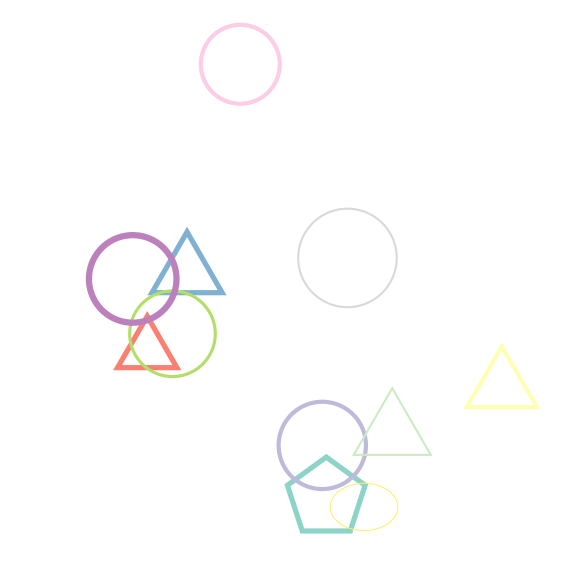[{"shape": "pentagon", "thickness": 2.5, "radius": 0.35, "center": [0.565, 0.137]}, {"shape": "triangle", "thickness": 2, "radius": 0.35, "center": [0.869, 0.329]}, {"shape": "circle", "thickness": 2, "radius": 0.38, "center": [0.558, 0.228]}, {"shape": "triangle", "thickness": 2.5, "radius": 0.3, "center": [0.255, 0.392]}, {"shape": "triangle", "thickness": 2.5, "radius": 0.35, "center": [0.324, 0.527]}, {"shape": "circle", "thickness": 1.5, "radius": 0.37, "center": [0.299, 0.421]}, {"shape": "circle", "thickness": 2, "radius": 0.34, "center": [0.416, 0.888]}, {"shape": "circle", "thickness": 1, "radius": 0.43, "center": [0.602, 0.552]}, {"shape": "circle", "thickness": 3, "radius": 0.38, "center": [0.23, 0.516]}, {"shape": "triangle", "thickness": 1, "radius": 0.39, "center": [0.679, 0.25]}, {"shape": "oval", "thickness": 0.5, "radius": 0.29, "center": [0.63, 0.121]}]